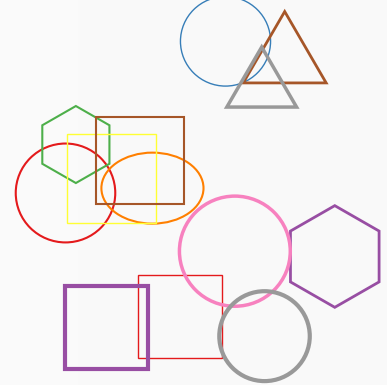[{"shape": "circle", "thickness": 1.5, "radius": 0.64, "center": [0.169, 0.499]}, {"shape": "square", "thickness": 1, "radius": 0.54, "center": [0.464, 0.177]}, {"shape": "circle", "thickness": 1, "radius": 0.58, "center": [0.582, 0.893]}, {"shape": "hexagon", "thickness": 1.5, "radius": 0.5, "center": [0.196, 0.625]}, {"shape": "hexagon", "thickness": 2, "radius": 0.66, "center": [0.864, 0.334]}, {"shape": "square", "thickness": 3, "radius": 0.54, "center": [0.275, 0.15]}, {"shape": "oval", "thickness": 1.5, "radius": 0.66, "center": [0.393, 0.511]}, {"shape": "square", "thickness": 1, "radius": 0.57, "center": [0.287, 0.536]}, {"shape": "triangle", "thickness": 2, "radius": 0.62, "center": [0.735, 0.846]}, {"shape": "square", "thickness": 1.5, "radius": 0.57, "center": [0.361, 0.583]}, {"shape": "circle", "thickness": 2.5, "radius": 0.72, "center": [0.606, 0.348]}, {"shape": "circle", "thickness": 3, "radius": 0.58, "center": [0.683, 0.127]}, {"shape": "triangle", "thickness": 2.5, "radius": 0.52, "center": [0.675, 0.774]}]